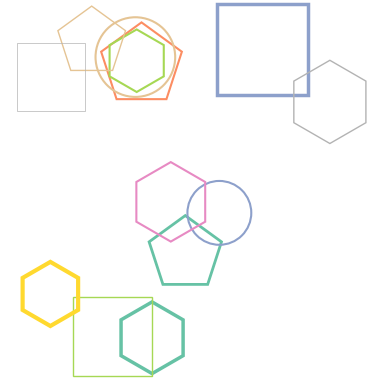[{"shape": "hexagon", "thickness": 2.5, "radius": 0.47, "center": [0.395, 0.123]}, {"shape": "pentagon", "thickness": 2, "radius": 0.49, "center": [0.481, 0.341]}, {"shape": "pentagon", "thickness": 1.5, "radius": 0.55, "center": [0.368, 0.832]}, {"shape": "circle", "thickness": 1.5, "radius": 0.41, "center": [0.57, 0.447]}, {"shape": "square", "thickness": 2.5, "radius": 0.59, "center": [0.682, 0.871]}, {"shape": "hexagon", "thickness": 1.5, "radius": 0.52, "center": [0.444, 0.476]}, {"shape": "hexagon", "thickness": 1.5, "radius": 0.41, "center": [0.355, 0.842]}, {"shape": "square", "thickness": 1, "radius": 0.51, "center": [0.293, 0.126]}, {"shape": "hexagon", "thickness": 3, "radius": 0.42, "center": [0.131, 0.237]}, {"shape": "circle", "thickness": 1.5, "radius": 0.52, "center": [0.352, 0.852]}, {"shape": "pentagon", "thickness": 1, "radius": 0.46, "center": [0.238, 0.892]}, {"shape": "hexagon", "thickness": 1, "radius": 0.54, "center": [0.857, 0.735]}, {"shape": "square", "thickness": 0.5, "radius": 0.44, "center": [0.133, 0.801]}]